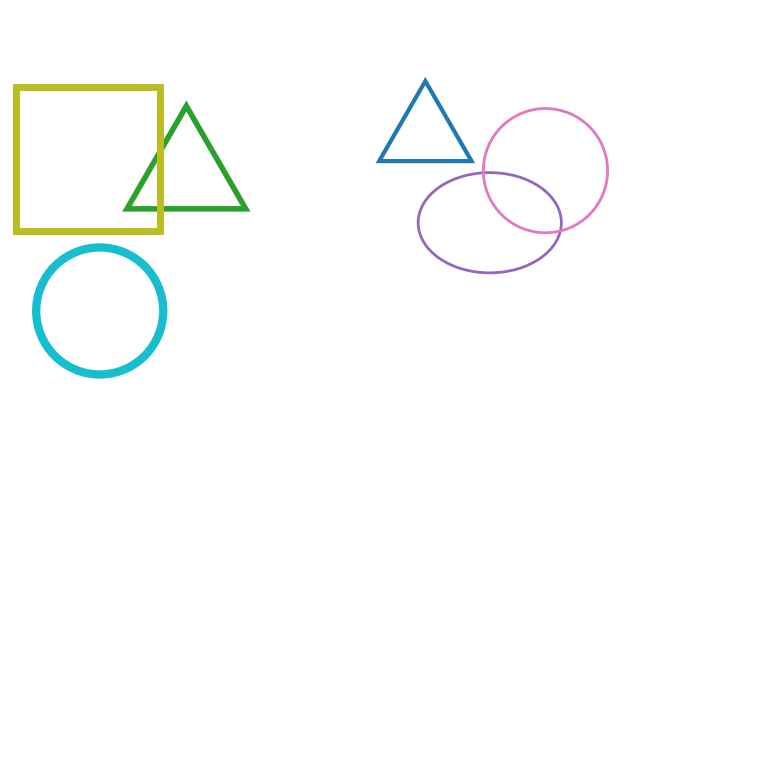[{"shape": "triangle", "thickness": 1.5, "radius": 0.35, "center": [0.552, 0.825]}, {"shape": "triangle", "thickness": 2, "radius": 0.45, "center": [0.242, 0.773]}, {"shape": "oval", "thickness": 1, "radius": 0.47, "center": [0.636, 0.711]}, {"shape": "circle", "thickness": 1, "radius": 0.4, "center": [0.708, 0.778]}, {"shape": "square", "thickness": 2.5, "radius": 0.47, "center": [0.115, 0.794]}, {"shape": "circle", "thickness": 3, "radius": 0.41, "center": [0.13, 0.596]}]